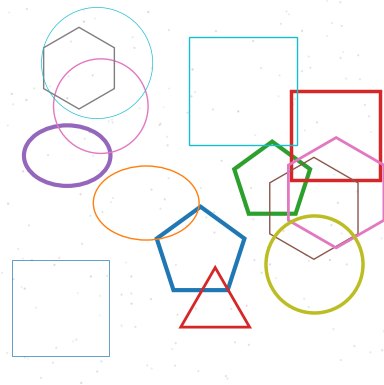[{"shape": "square", "thickness": 0.5, "radius": 0.63, "center": [0.157, 0.2]}, {"shape": "pentagon", "thickness": 3, "radius": 0.6, "center": [0.521, 0.343]}, {"shape": "oval", "thickness": 1, "radius": 0.69, "center": [0.38, 0.473]}, {"shape": "pentagon", "thickness": 3, "radius": 0.52, "center": [0.707, 0.529]}, {"shape": "square", "thickness": 2.5, "radius": 0.58, "center": [0.87, 0.648]}, {"shape": "triangle", "thickness": 2, "radius": 0.52, "center": [0.559, 0.202]}, {"shape": "oval", "thickness": 3, "radius": 0.56, "center": [0.175, 0.596]}, {"shape": "hexagon", "thickness": 1, "radius": 0.66, "center": [0.815, 0.459]}, {"shape": "hexagon", "thickness": 2, "radius": 0.72, "center": [0.873, 0.499]}, {"shape": "circle", "thickness": 1, "radius": 0.61, "center": [0.262, 0.724]}, {"shape": "hexagon", "thickness": 1, "radius": 0.53, "center": [0.205, 0.823]}, {"shape": "circle", "thickness": 2.5, "radius": 0.63, "center": [0.817, 0.313]}, {"shape": "square", "thickness": 1, "radius": 0.7, "center": [0.631, 0.763]}, {"shape": "circle", "thickness": 0.5, "radius": 0.72, "center": [0.252, 0.836]}]